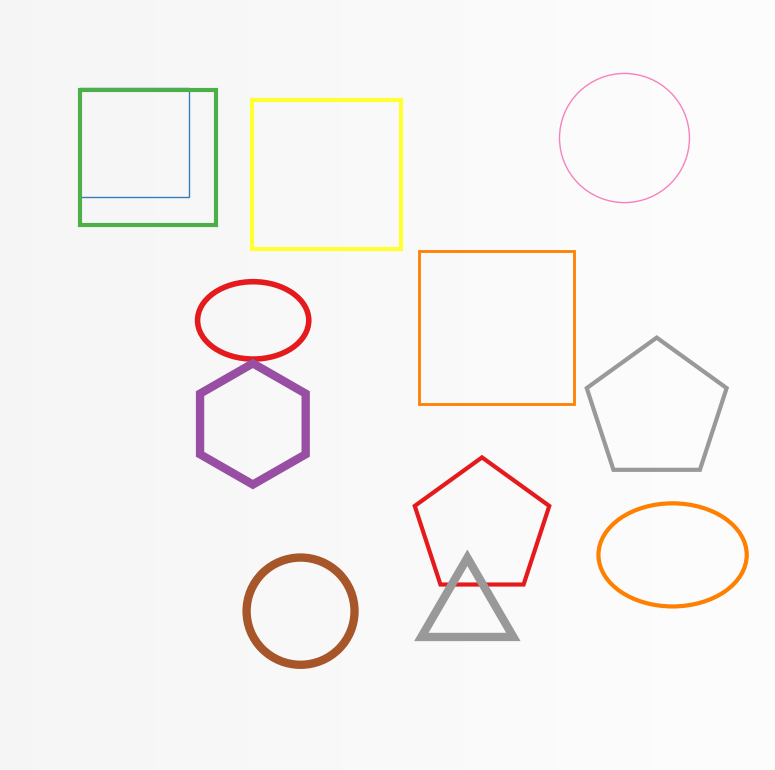[{"shape": "oval", "thickness": 2, "radius": 0.36, "center": [0.327, 0.584]}, {"shape": "pentagon", "thickness": 1.5, "radius": 0.46, "center": [0.622, 0.315]}, {"shape": "square", "thickness": 0.5, "radius": 0.35, "center": [0.173, 0.815]}, {"shape": "square", "thickness": 1.5, "radius": 0.44, "center": [0.192, 0.796]}, {"shape": "hexagon", "thickness": 3, "radius": 0.39, "center": [0.326, 0.449]}, {"shape": "square", "thickness": 1, "radius": 0.5, "center": [0.641, 0.575]}, {"shape": "oval", "thickness": 1.5, "radius": 0.48, "center": [0.868, 0.279]}, {"shape": "square", "thickness": 1.5, "radius": 0.48, "center": [0.421, 0.773]}, {"shape": "circle", "thickness": 3, "radius": 0.35, "center": [0.388, 0.206]}, {"shape": "circle", "thickness": 0.5, "radius": 0.42, "center": [0.806, 0.821]}, {"shape": "triangle", "thickness": 3, "radius": 0.34, "center": [0.603, 0.207]}, {"shape": "pentagon", "thickness": 1.5, "radius": 0.47, "center": [0.847, 0.467]}]